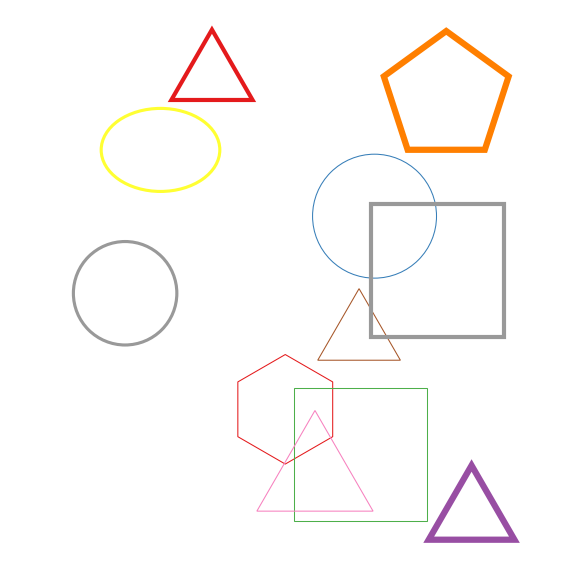[{"shape": "triangle", "thickness": 2, "radius": 0.41, "center": [0.367, 0.867]}, {"shape": "hexagon", "thickness": 0.5, "radius": 0.47, "center": [0.494, 0.29]}, {"shape": "circle", "thickness": 0.5, "radius": 0.54, "center": [0.649, 0.625]}, {"shape": "square", "thickness": 0.5, "radius": 0.57, "center": [0.624, 0.212]}, {"shape": "triangle", "thickness": 3, "radius": 0.43, "center": [0.817, 0.107]}, {"shape": "pentagon", "thickness": 3, "radius": 0.57, "center": [0.773, 0.832]}, {"shape": "oval", "thickness": 1.5, "radius": 0.51, "center": [0.278, 0.74]}, {"shape": "triangle", "thickness": 0.5, "radius": 0.41, "center": [0.622, 0.417]}, {"shape": "triangle", "thickness": 0.5, "radius": 0.58, "center": [0.545, 0.172]}, {"shape": "circle", "thickness": 1.5, "radius": 0.45, "center": [0.217, 0.491]}, {"shape": "square", "thickness": 2, "radius": 0.58, "center": [0.757, 0.531]}]